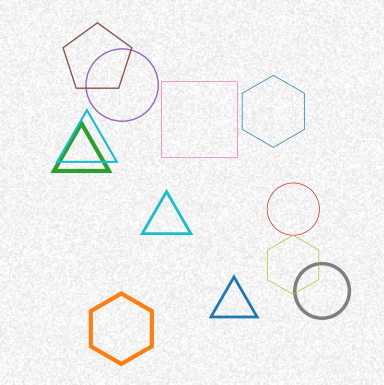[{"shape": "hexagon", "thickness": 0.5, "radius": 0.47, "center": [0.71, 0.711]}, {"shape": "triangle", "thickness": 2, "radius": 0.35, "center": [0.608, 0.211]}, {"shape": "hexagon", "thickness": 3, "radius": 0.46, "center": [0.315, 0.146]}, {"shape": "triangle", "thickness": 3, "radius": 0.41, "center": [0.212, 0.597]}, {"shape": "circle", "thickness": 0.5, "radius": 0.34, "center": [0.762, 0.457]}, {"shape": "circle", "thickness": 1, "radius": 0.47, "center": [0.317, 0.779]}, {"shape": "pentagon", "thickness": 1, "radius": 0.47, "center": [0.253, 0.847]}, {"shape": "square", "thickness": 0.5, "radius": 0.49, "center": [0.517, 0.691]}, {"shape": "circle", "thickness": 2.5, "radius": 0.35, "center": [0.837, 0.244]}, {"shape": "hexagon", "thickness": 0.5, "radius": 0.38, "center": [0.761, 0.312]}, {"shape": "triangle", "thickness": 1.5, "radius": 0.45, "center": [0.226, 0.624]}, {"shape": "triangle", "thickness": 2, "radius": 0.36, "center": [0.433, 0.43]}]